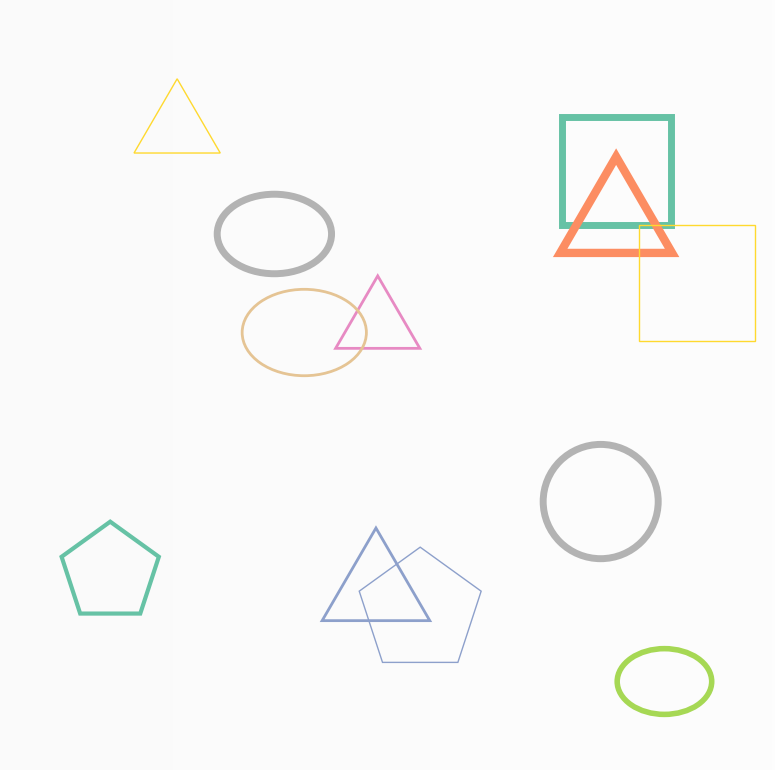[{"shape": "pentagon", "thickness": 1.5, "radius": 0.33, "center": [0.142, 0.257]}, {"shape": "square", "thickness": 2.5, "radius": 0.35, "center": [0.795, 0.777]}, {"shape": "triangle", "thickness": 3, "radius": 0.42, "center": [0.795, 0.713]}, {"shape": "pentagon", "thickness": 0.5, "radius": 0.41, "center": [0.542, 0.207]}, {"shape": "triangle", "thickness": 1, "radius": 0.4, "center": [0.485, 0.234]}, {"shape": "triangle", "thickness": 1, "radius": 0.31, "center": [0.487, 0.579]}, {"shape": "oval", "thickness": 2, "radius": 0.3, "center": [0.857, 0.115]}, {"shape": "triangle", "thickness": 0.5, "radius": 0.32, "center": [0.229, 0.833]}, {"shape": "square", "thickness": 0.5, "radius": 0.38, "center": [0.899, 0.632]}, {"shape": "oval", "thickness": 1, "radius": 0.4, "center": [0.393, 0.568]}, {"shape": "circle", "thickness": 2.5, "radius": 0.37, "center": [0.775, 0.349]}, {"shape": "oval", "thickness": 2.5, "radius": 0.37, "center": [0.354, 0.696]}]